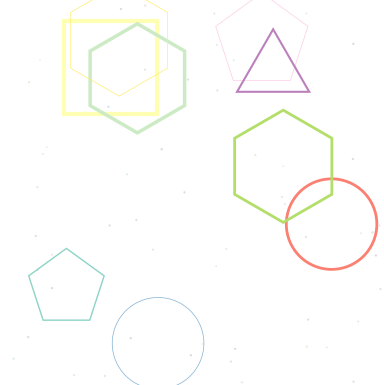[{"shape": "pentagon", "thickness": 1, "radius": 0.51, "center": [0.173, 0.252]}, {"shape": "square", "thickness": 3, "radius": 0.6, "center": [0.287, 0.824]}, {"shape": "circle", "thickness": 2, "radius": 0.59, "center": [0.861, 0.418]}, {"shape": "circle", "thickness": 0.5, "radius": 0.6, "center": [0.411, 0.108]}, {"shape": "hexagon", "thickness": 2, "radius": 0.73, "center": [0.736, 0.568]}, {"shape": "pentagon", "thickness": 0.5, "radius": 0.63, "center": [0.68, 0.893]}, {"shape": "triangle", "thickness": 1.5, "radius": 0.54, "center": [0.709, 0.816]}, {"shape": "hexagon", "thickness": 2.5, "radius": 0.71, "center": [0.357, 0.797]}, {"shape": "hexagon", "thickness": 0.5, "radius": 0.73, "center": [0.309, 0.895]}]